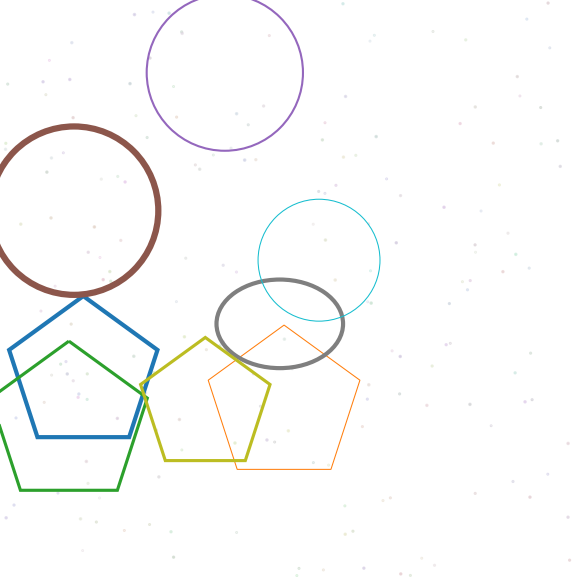[{"shape": "pentagon", "thickness": 2, "radius": 0.68, "center": [0.144, 0.351]}, {"shape": "pentagon", "thickness": 0.5, "radius": 0.69, "center": [0.492, 0.298]}, {"shape": "pentagon", "thickness": 1.5, "radius": 0.71, "center": [0.119, 0.266]}, {"shape": "circle", "thickness": 1, "radius": 0.68, "center": [0.389, 0.873]}, {"shape": "circle", "thickness": 3, "radius": 0.73, "center": [0.128, 0.634]}, {"shape": "oval", "thickness": 2, "radius": 0.55, "center": [0.484, 0.438]}, {"shape": "pentagon", "thickness": 1.5, "radius": 0.59, "center": [0.355, 0.297]}, {"shape": "circle", "thickness": 0.5, "radius": 0.53, "center": [0.552, 0.549]}]